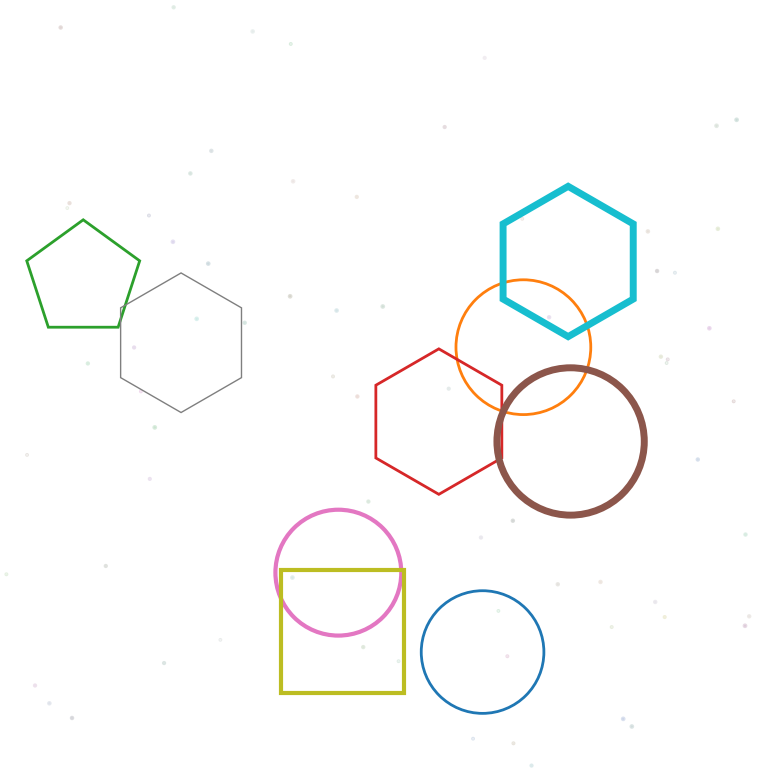[{"shape": "circle", "thickness": 1, "radius": 0.4, "center": [0.627, 0.153]}, {"shape": "circle", "thickness": 1, "radius": 0.44, "center": [0.68, 0.549]}, {"shape": "pentagon", "thickness": 1, "radius": 0.39, "center": [0.108, 0.637]}, {"shape": "hexagon", "thickness": 1, "radius": 0.47, "center": [0.57, 0.452]}, {"shape": "circle", "thickness": 2.5, "radius": 0.48, "center": [0.741, 0.427]}, {"shape": "circle", "thickness": 1.5, "radius": 0.41, "center": [0.439, 0.256]}, {"shape": "hexagon", "thickness": 0.5, "radius": 0.45, "center": [0.235, 0.555]}, {"shape": "square", "thickness": 1.5, "radius": 0.4, "center": [0.445, 0.18]}, {"shape": "hexagon", "thickness": 2.5, "radius": 0.49, "center": [0.738, 0.66]}]